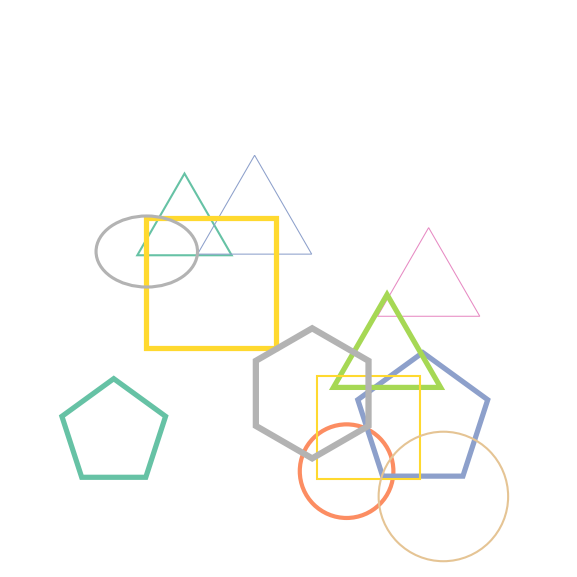[{"shape": "triangle", "thickness": 1, "radius": 0.47, "center": [0.319, 0.604]}, {"shape": "pentagon", "thickness": 2.5, "radius": 0.47, "center": [0.197, 0.249]}, {"shape": "circle", "thickness": 2, "radius": 0.41, "center": [0.6, 0.183]}, {"shape": "triangle", "thickness": 0.5, "radius": 0.57, "center": [0.441, 0.616]}, {"shape": "pentagon", "thickness": 2.5, "radius": 0.59, "center": [0.732, 0.27]}, {"shape": "triangle", "thickness": 0.5, "radius": 0.51, "center": [0.742, 0.503]}, {"shape": "triangle", "thickness": 2.5, "radius": 0.54, "center": [0.67, 0.382]}, {"shape": "square", "thickness": 1, "radius": 0.45, "center": [0.638, 0.258]}, {"shape": "square", "thickness": 2.5, "radius": 0.56, "center": [0.365, 0.51]}, {"shape": "circle", "thickness": 1, "radius": 0.56, "center": [0.768, 0.139]}, {"shape": "oval", "thickness": 1.5, "radius": 0.44, "center": [0.254, 0.564]}, {"shape": "hexagon", "thickness": 3, "radius": 0.56, "center": [0.541, 0.318]}]